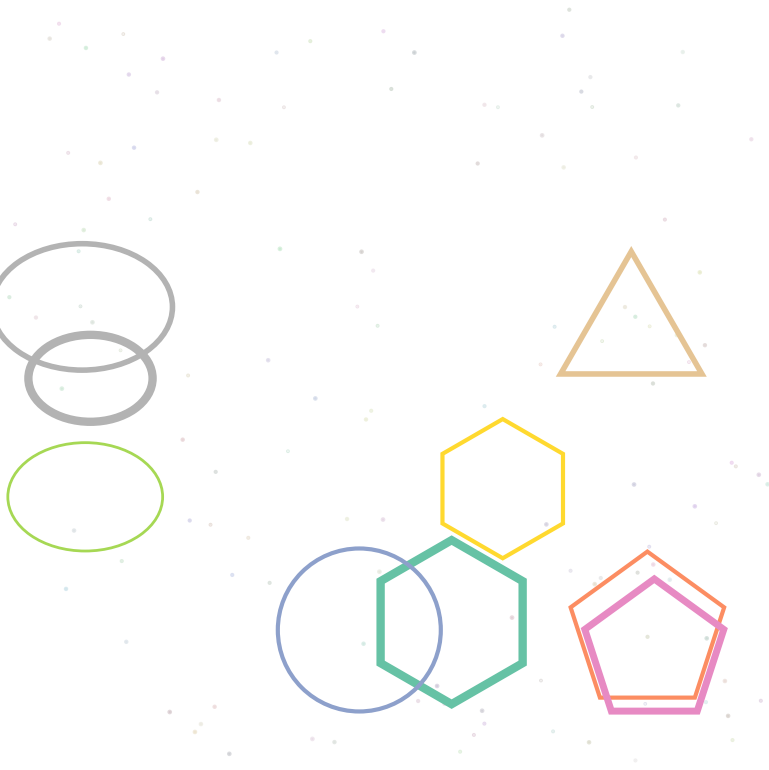[{"shape": "hexagon", "thickness": 3, "radius": 0.53, "center": [0.587, 0.192]}, {"shape": "pentagon", "thickness": 1.5, "radius": 0.52, "center": [0.841, 0.179]}, {"shape": "circle", "thickness": 1.5, "radius": 0.53, "center": [0.467, 0.182]}, {"shape": "pentagon", "thickness": 2.5, "radius": 0.47, "center": [0.85, 0.153]}, {"shape": "oval", "thickness": 1, "radius": 0.5, "center": [0.111, 0.355]}, {"shape": "hexagon", "thickness": 1.5, "radius": 0.45, "center": [0.653, 0.365]}, {"shape": "triangle", "thickness": 2, "radius": 0.53, "center": [0.82, 0.567]}, {"shape": "oval", "thickness": 2, "radius": 0.59, "center": [0.107, 0.601]}, {"shape": "oval", "thickness": 3, "radius": 0.4, "center": [0.118, 0.509]}]